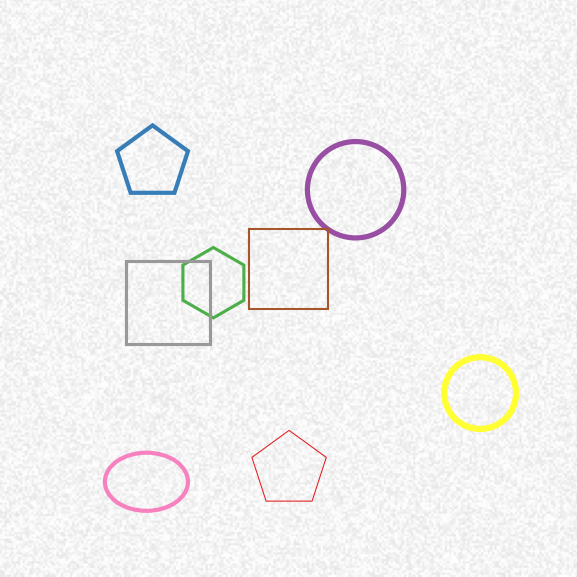[{"shape": "pentagon", "thickness": 0.5, "radius": 0.34, "center": [0.501, 0.186]}, {"shape": "pentagon", "thickness": 2, "radius": 0.32, "center": [0.264, 0.717]}, {"shape": "hexagon", "thickness": 1.5, "radius": 0.3, "center": [0.37, 0.51]}, {"shape": "circle", "thickness": 2.5, "radius": 0.42, "center": [0.616, 0.671]}, {"shape": "circle", "thickness": 3, "radius": 0.31, "center": [0.832, 0.318]}, {"shape": "square", "thickness": 1, "radius": 0.34, "center": [0.5, 0.534]}, {"shape": "oval", "thickness": 2, "radius": 0.36, "center": [0.254, 0.165]}, {"shape": "square", "thickness": 1.5, "radius": 0.36, "center": [0.291, 0.475]}]